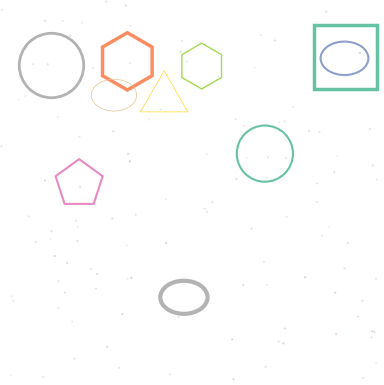[{"shape": "circle", "thickness": 1.5, "radius": 0.36, "center": [0.688, 0.601]}, {"shape": "square", "thickness": 2.5, "radius": 0.41, "center": [0.897, 0.852]}, {"shape": "hexagon", "thickness": 2.5, "radius": 0.37, "center": [0.331, 0.841]}, {"shape": "oval", "thickness": 1.5, "radius": 0.31, "center": [0.895, 0.849]}, {"shape": "pentagon", "thickness": 1.5, "radius": 0.32, "center": [0.206, 0.522]}, {"shape": "hexagon", "thickness": 1, "radius": 0.3, "center": [0.524, 0.828]}, {"shape": "triangle", "thickness": 0.5, "radius": 0.36, "center": [0.426, 0.745]}, {"shape": "oval", "thickness": 0.5, "radius": 0.29, "center": [0.296, 0.753]}, {"shape": "oval", "thickness": 3, "radius": 0.31, "center": [0.478, 0.228]}, {"shape": "circle", "thickness": 2, "radius": 0.42, "center": [0.134, 0.83]}]